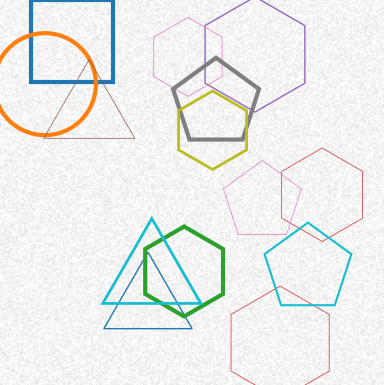[{"shape": "triangle", "thickness": 1, "radius": 0.66, "center": [0.384, 0.213]}, {"shape": "square", "thickness": 3, "radius": 0.53, "center": [0.187, 0.894]}, {"shape": "circle", "thickness": 3, "radius": 0.66, "center": [0.117, 0.781]}, {"shape": "hexagon", "thickness": 3, "radius": 0.58, "center": [0.478, 0.295]}, {"shape": "hexagon", "thickness": 0.5, "radius": 0.74, "center": [0.728, 0.11]}, {"shape": "hexagon", "thickness": 0.5, "radius": 0.61, "center": [0.837, 0.494]}, {"shape": "hexagon", "thickness": 1, "radius": 0.75, "center": [0.662, 0.859]}, {"shape": "triangle", "thickness": 0.5, "radius": 0.68, "center": [0.232, 0.709]}, {"shape": "pentagon", "thickness": 0.5, "radius": 0.53, "center": [0.682, 0.477]}, {"shape": "hexagon", "thickness": 0.5, "radius": 0.51, "center": [0.488, 0.852]}, {"shape": "pentagon", "thickness": 3, "radius": 0.59, "center": [0.561, 0.732]}, {"shape": "hexagon", "thickness": 2, "radius": 0.51, "center": [0.552, 0.662]}, {"shape": "pentagon", "thickness": 1.5, "radius": 0.59, "center": [0.8, 0.303]}, {"shape": "triangle", "thickness": 2, "radius": 0.74, "center": [0.394, 0.285]}]